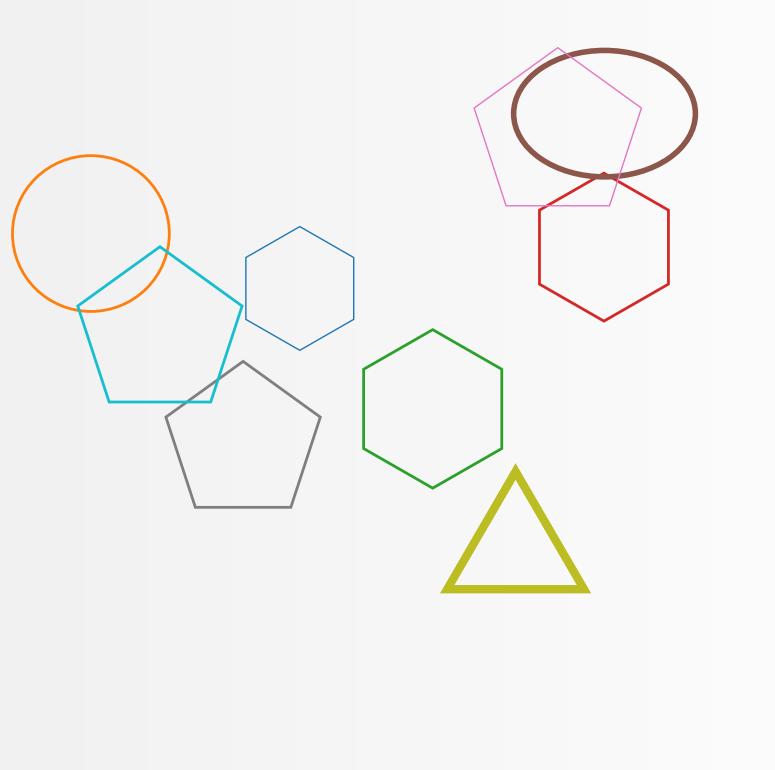[{"shape": "hexagon", "thickness": 0.5, "radius": 0.4, "center": [0.387, 0.625]}, {"shape": "circle", "thickness": 1, "radius": 0.51, "center": [0.117, 0.697]}, {"shape": "hexagon", "thickness": 1, "radius": 0.51, "center": [0.558, 0.469]}, {"shape": "hexagon", "thickness": 1, "radius": 0.48, "center": [0.779, 0.679]}, {"shape": "oval", "thickness": 2, "radius": 0.59, "center": [0.78, 0.852]}, {"shape": "pentagon", "thickness": 0.5, "radius": 0.57, "center": [0.72, 0.825]}, {"shape": "pentagon", "thickness": 1, "radius": 0.52, "center": [0.314, 0.426]}, {"shape": "triangle", "thickness": 3, "radius": 0.51, "center": [0.665, 0.286]}, {"shape": "pentagon", "thickness": 1, "radius": 0.56, "center": [0.206, 0.568]}]